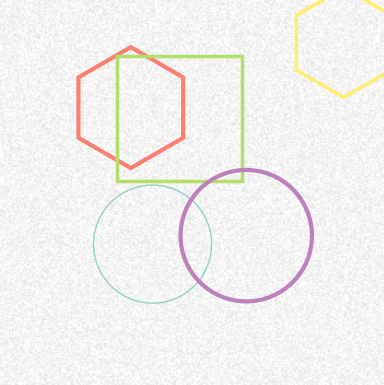[{"shape": "circle", "thickness": 1, "radius": 0.77, "center": [0.396, 0.366]}, {"shape": "hexagon", "thickness": 3, "radius": 0.79, "center": [0.34, 0.721]}, {"shape": "square", "thickness": 2.5, "radius": 0.82, "center": [0.467, 0.692]}, {"shape": "circle", "thickness": 3, "radius": 0.85, "center": [0.64, 0.388]}, {"shape": "hexagon", "thickness": 2.5, "radius": 0.71, "center": [0.893, 0.889]}]